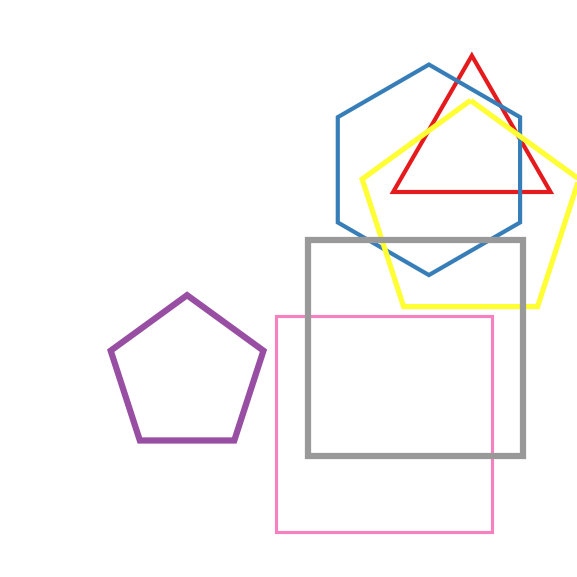[{"shape": "triangle", "thickness": 2, "radius": 0.79, "center": [0.817, 0.745]}, {"shape": "hexagon", "thickness": 2, "radius": 0.91, "center": [0.743, 0.705]}, {"shape": "pentagon", "thickness": 3, "radius": 0.7, "center": [0.324, 0.349]}, {"shape": "pentagon", "thickness": 2.5, "radius": 0.99, "center": [0.815, 0.628]}, {"shape": "square", "thickness": 1.5, "radius": 0.94, "center": [0.665, 0.265]}, {"shape": "square", "thickness": 3, "radius": 0.93, "center": [0.72, 0.397]}]